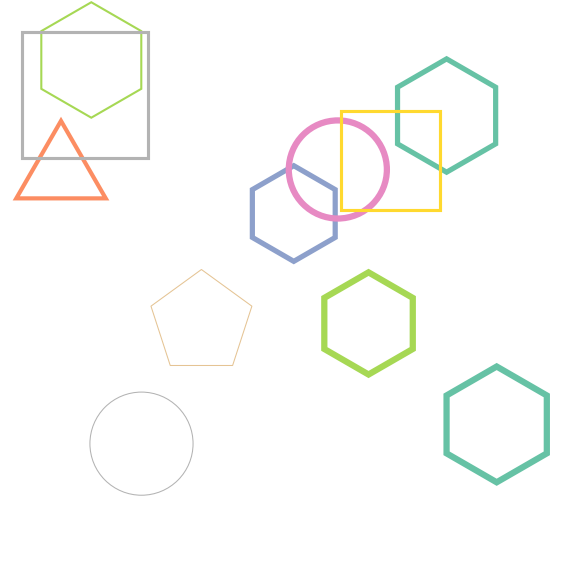[{"shape": "hexagon", "thickness": 3, "radius": 0.5, "center": [0.86, 0.264]}, {"shape": "hexagon", "thickness": 2.5, "radius": 0.49, "center": [0.773, 0.799]}, {"shape": "triangle", "thickness": 2, "radius": 0.45, "center": [0.106, 0.7]}, {"shape": "hexagon", "thickness": 2.5, "radius": 0.41, "center": [0.509, 0.629]}, {"shape": "circle", "thickness": 3, "radius": 0.42, "center": [0.585, 0.706]}, {"shape": "hexagon", "thickness": 1, "radius": 0.5, "center": [0.158, 0.895]}, {"shape": "hexagon", "thickness": 3, "radius": 0.44, "center": [0.638, 0.439]}, {"shape": "square", "thickness": 1.5, "radius": 0.43, "center": [0.677, 0.722]}, {"shape": "pentagon", "thickness": 0.5, "radius": 0.46, "center": [0.349, 0.441]}, {"shape": "square", "thickness": 1.5, "radius": 0.54, "center": [0.147, 0.835]}, {"shape": "circle", "thickness": 0.5, "radius": 0.45, "center": [0.245, 0.231]}]